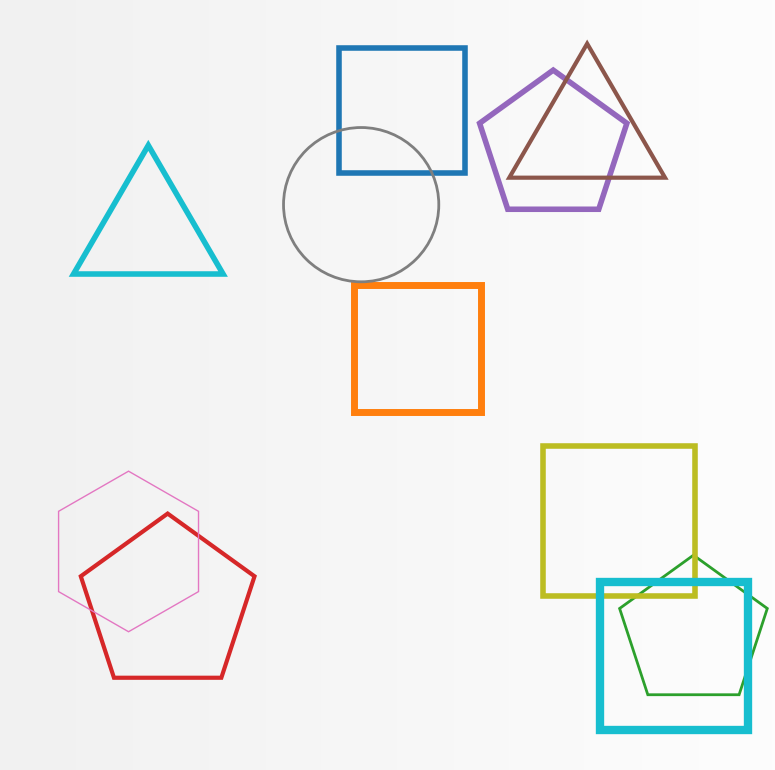[{"shape": "square", "thickness": 2, "radius": 0.4, "center": [0.519, 0.857]}, {"shape": "square", "thickness": 2.5, "radius": 0.41, "center": [0.539, 0.547]}, {"shape": "pentagon", "thickness": 1, "radius": 0.5, "center": [0.895, 0.179]}, {"shape": "pentagon", "thickness": 1.5, "radius": 0.59, "center": [0.216, 0.215]}, {"shape": "pentagon", "thickness": 2, "radius": 0.5, "center": [0.714, 0.809]}, {"shape": "triangle", "thickness": 1.5, "radius": 0.58, "center": [0.758, 0.827]}, {"shape": "hexagon", "thickness": 0.5, "radius": 0.52, "center": [0.166, 0.284]}, {"shape": "circle", "thickness": 1, "radius": 0.5, "center": [0.466, 0.734]}, {"shape": "square", "thickness": 2, "radius": 0.49, "center": [0.799, 0.323]}, {"shape": "square", "thickness": 3, "radius": 0.48, "center": [0.87, 0.148]}, {"shape": "triangle", "thickness": 2, "radius": 0.56, "center": [0.191, 0.7]}]